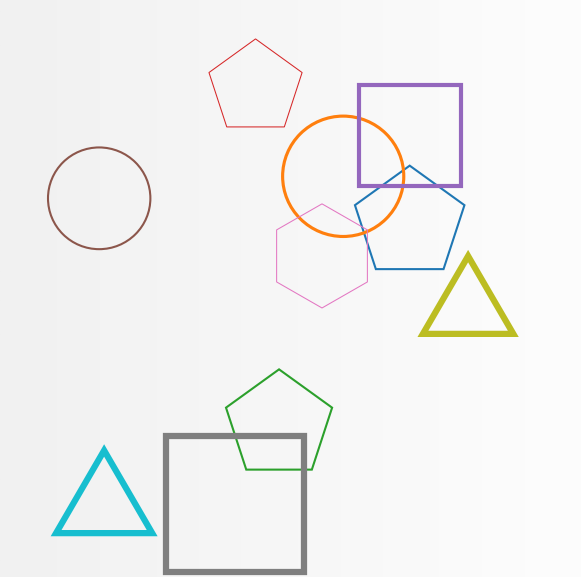[{"shape": "pentagon", "thickness": 1, "radius": 0.5, "center": [0.705, 0.613]}, {"shape": "circle", "thickness": 1.5, "radius": 0.52, "center": [0.59, 0.694]}, {"shape": "pentagon", "thickness": 1, "radius": 0.48, "center": [0.48, 0.264]}, {"shape": "pentagon", "thickness": 0.5, "radius": 0.42, "center": [0.44, 0.847]}, {"shape": "square", "thickness": 2, "radius": 0.44, "center": [0.705, 0.764]}, {"shape": "circle", "thickness": 1, "radius": 0.44, "center": [0.171, 0.656]}, {"shape": "hexagon", "thickness": 0.5, "radius": 0.45, "center": [0.554, 0.556]}, {"shape": "square", "thickness": 3, "radius": 0.59, "center": [0.404, 0.127]}, {"shape": "triangle", "thickness": 3, "radius": 0.45, "center": [0.805, 0.466]}, {"shape": "triangle", "thickness": 3, "radius": 0.48, "center": [0.179, 0.124]}]